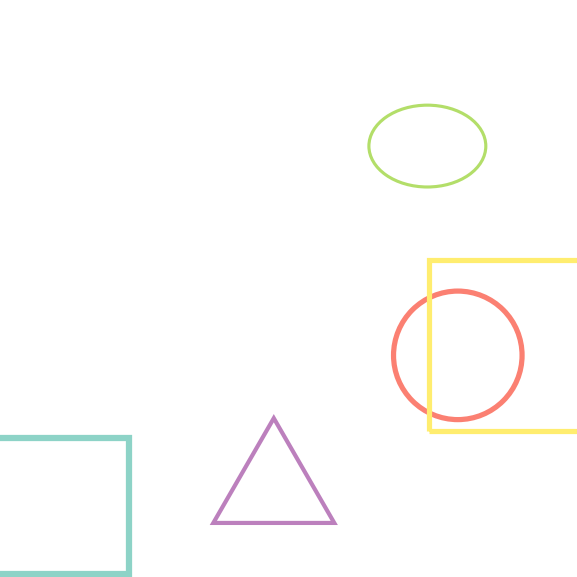[{"shape": "square", "thickness": 3, "radius": 0.59, "center": [0.106, 0.123]}, {"shape": "circle", "thickness": 2.5, "radius": 0.56, "center": [0.793, 0.384]}, {"shape": "oval", "thickness": 1.5, "radius": 0.51, "center": [0.74, 0.746]}, {"shape": "triangle", "thickness": 2, "radius": 0.6, "center": [0.474, 0.154]}, {"shape": "square", "thickness": 2.5, "radius": 0.74, "center": [0.891, 0.4]}]